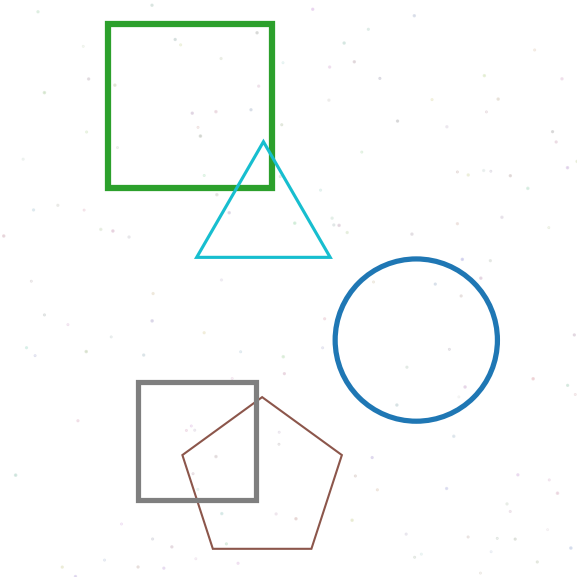[{"shape": "circle", "thickness": 2.5, "radius": 0.7, "center": [0.721, 0.41]}, {"shape": "square", "thickness": 3, "radius": 0.71, "center": [0.329, 0.815]}, {"shape": "pentagon", "thickness": 1, "radius": 0.73, "center": [0.454, 0.166]}, {"shape": "square", "thickness": 2.5, "radius": 0.51, "center": [0.341, 0.236]}, {"shape": "triangle", "thickness": 1.5, "radius": 0.67, "center": [0.456, 0.62]}]